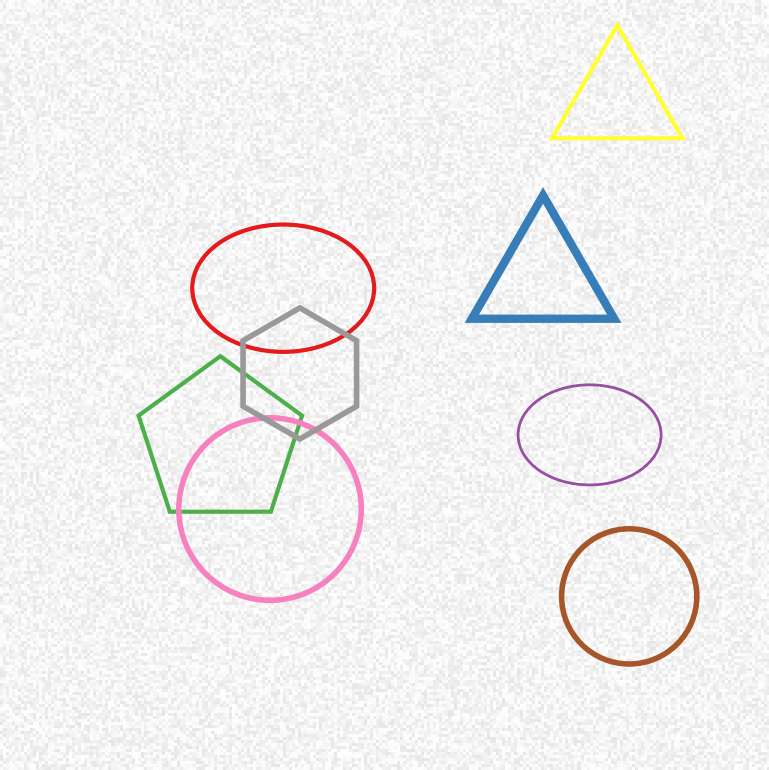[{"shape": "oval", "thickness": 1.5, "radius": 0.59, "center": [0.368, 0.626]}, {"shape": "triangle", "thickness": 3, "radius": 0.53, "center": [0.705, 0.639]}, {"shape": "pentagon", "thickness": 1.5, "radius": 0.56, "center": [0.286, 0.426]}, {"shape": "oval", "thickness": 1, "radius": 0.46, "center": [0.766, 0.435]}, {"shape": "triangle", "thickness": 1.5, "radius": 0.49, "center": [0.802, 0.869]}, {"shape": "circle", "thickness": 2, "radius": 0.44, "center": [0.817, 0.225]}, {"shape": "circle", "thickness": 2, "radius": 0.59, "center": [0.351, 0.339]}, {"shape": "hexagon", "thickness": 2, "radius": 0.43, "center": [0.389, 0.515]}]